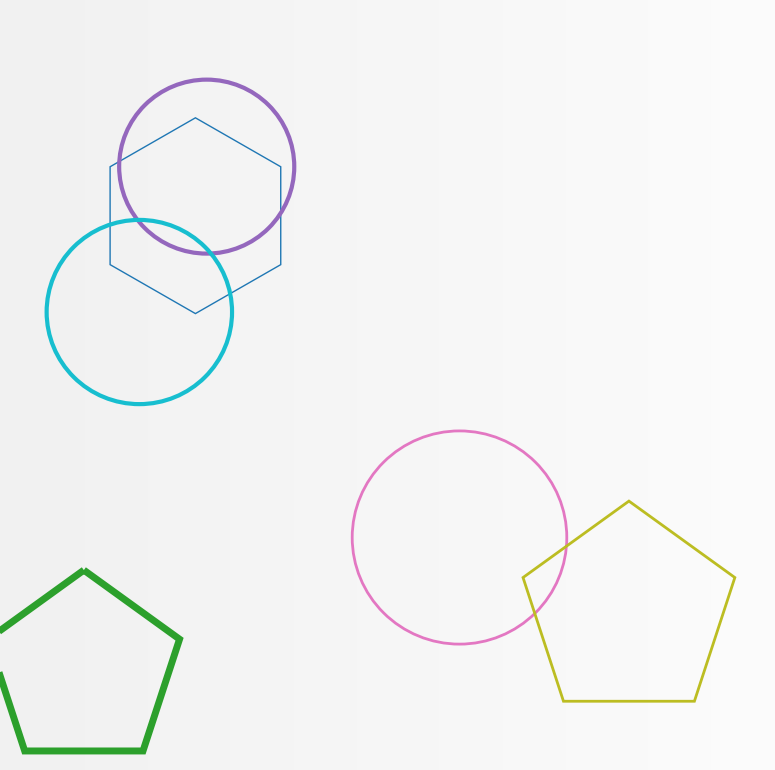[{"shape": "hexagon", "thickness": 0.5, "radius": 0.64, "center": [0.252, 0.72]}, {"shape": "pentagon", "thickness": 2.5, "radius": 0.65, "center": [0.108, 0.13]}, {"shape": "circle", "thickness": 1.5, "radius": 0.56, "center": [0.267, 0.784]}, {"shape": "circle", "thickness": 1, "radius": 0.69, "center": [0.593, 0.302]}, {"shape": "pentagon", "thickness": 1, "radius": 0.72, "center": [0.812, 0.206]}, {"shape": "circle", "thickness": 1.5, "radius": 0.6, "center": [0.18, 0.595]}]